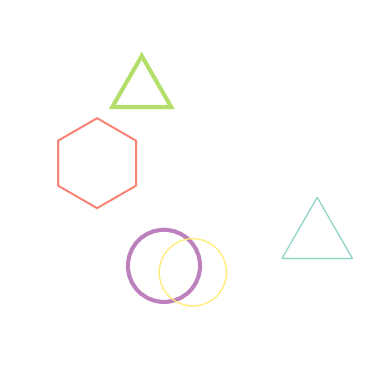[{"shape": "triangle", "thickness": 1, "radius": 0.53, "center": [0.824, 0.381]}, {"shape": "hexagon", "thickness": 1.5, "radius": 0.58, "center": [0.252, 0.576]}, {"shape": "triangle", "thickness": 3, "radius": 0.44, "center": [0.368, 0.766]}, {"shape": "circle", "thickness": 3, "radius": 0.47, "center": [0.426, 0.309]}, {"shape": "circle", "thickness": 1, "radius": 0.44, "center": [0.501, 0.293]}]